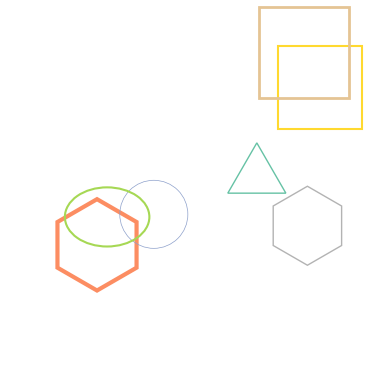[{"shape": "triangle", "thickness": 1, "radius": 0.44, "center": [0.667, 0.542]}, {"shape": "hexagon", "thickness": 3, "radius": 0.59, "center": [0.252, 0.364]}, {"shape": "circle", "thickness": 0.5, "radius": 0.44, "center": [0.4, 0.443]}, {"shape": "oval", "thickness": 1.5, "radius": 0.55, "center": [0.278, 0.437]}, {"shape": "square", "thickness": 1.5, "radius": 0.54, "center": [0.831, 0.772]}, {"shape": "square", "thickness": 2, "radius": 0.59, "center": [0.789, 0.864]}, {"shape": "hexagon", "thickness": 1, "radius": 0.51, "center": [0.798, 0.414]}]